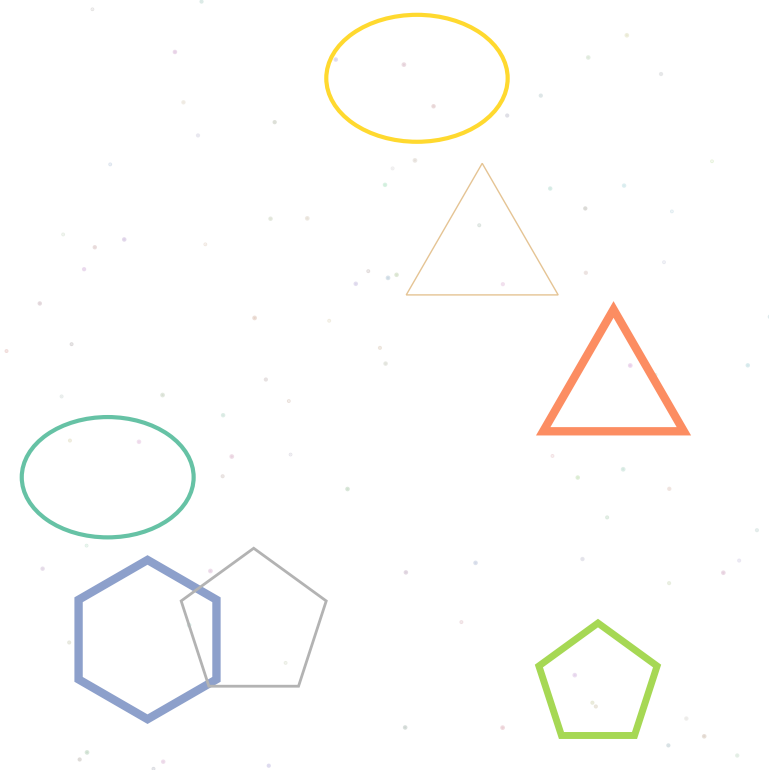[{"shape": "oval", "thickness": 1.5, "radius": 0.56, "center": [0.14, 0.38]}, {"shape": "triangle", "thickness": 3, "radius": 0.53, "center": [0.797, 0.493]}, {"shape": "hexagon", "thickness": 3, "radius": 0.52, "center": [0.192, 0.169]}, {"shape": "pentagon", "thickness": 2.5, "radius": 0.4, "center": [0.777, 0.11]}, {"shape": "oval", "thickness": 1.5, "radius": 0.59, "center": [0.542, 0.898]}, {"shape": "triangle", "thickness": 0.5, "radius": 0.57, "center": [0.626, 0.674]}, {"shape": "pentagon", "thickness": 1, "radius": 0.5, "center": [0.329, 0.189]}]